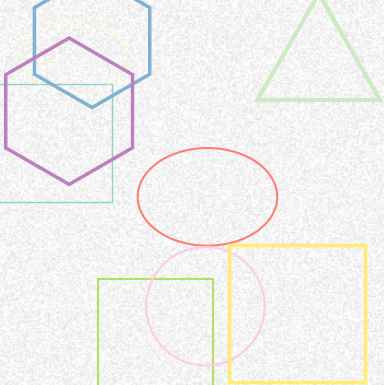[{"shape": "square", "thickness": 1, "radius": 0.76, "center": [0.139, 0.628]}, {"shape": "oval", "thickness": 0.5, "radius": 0.68, "center": [0.193, 0.852]}, {"shape": "oval", "thickness": 1.5, "radius": 0.91, "center": [0.539, 0.489]}, {"shape": "hexagon", "thickness": 2.5, "radius": 0.86, "center": [0.239, 0.894]}, {"shape": "square", "thickness": 1.5, "radius": 0.75, "center": [0.403, 0.125]}, {"shape": "circle", "thickness": 1.5, "radius": 0.77, "center": [0.534, 0.205]}, {"shape": "hexagon", "thickness": 2.5, "radius": 0.95, "center": [0.18, 0.711]}, {"shape": "triangle", "thickness": 3, "radius": 0.92, "center": [0.828, 0.832]}, {"shape": "square", "thickness": 2.5, "radius": 0.89, "center": [0.772, 0.185]}]